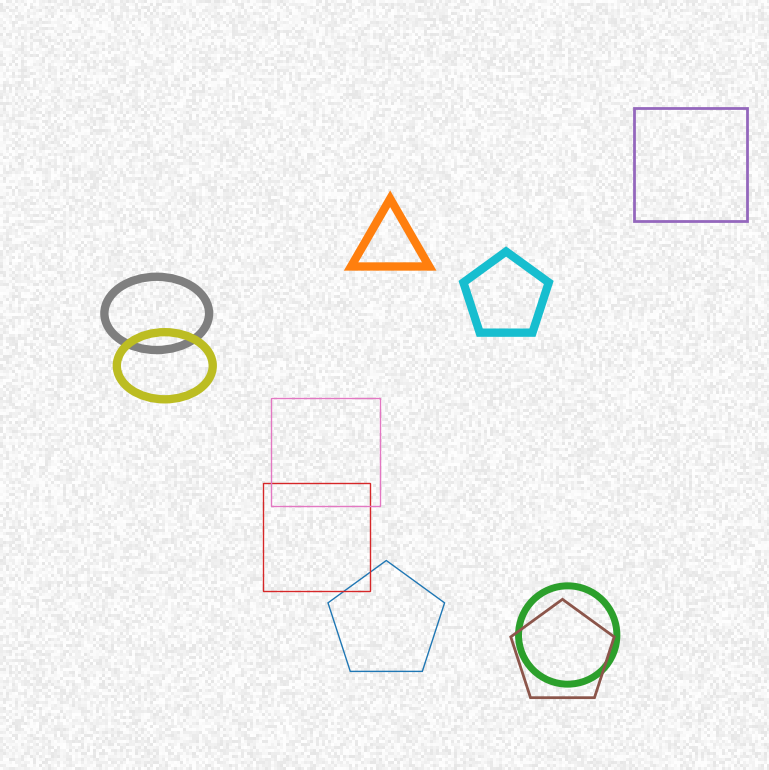[{"shape": "pentagon", "thickness": 0.5, "radius": 0.4, "center": [0.502, 0.192]}, {"shape": "triangle", "thickness": 3, "radius": 0.29, "center": [0.507, 0.683]}, {"shape": "circle", "thickness": 2.5, "radius": 0.32, "center": [0.737, 0.175]}, {"shape": "square", "thickness": 0.5, "radius": 0.35, "center": [0.411, 0.303]}, {"shape": "square", "thickness": 1, "radius": 0.37, "center": [0.897, 0.787]}, {"shape": "pentagon", "thickness": 1, "radius": 0.35, "center": [0.73, 0.151]}, {"shape": "square", "thickness": 0.5, "radius": 0.35, "center": [0.423, 0.413]}, {"shape": "oval", "thickness": 3, "radius": 0.34, "center": [0.204, 0.593]}, {"shape": "oval", "thickness": 3, "radius": 0.31, "center": [0.214, 0.525]}, {"shape": "pentagon", "thickness": 3, "radius": 0.29, "center": [0.657, 0.615]}]